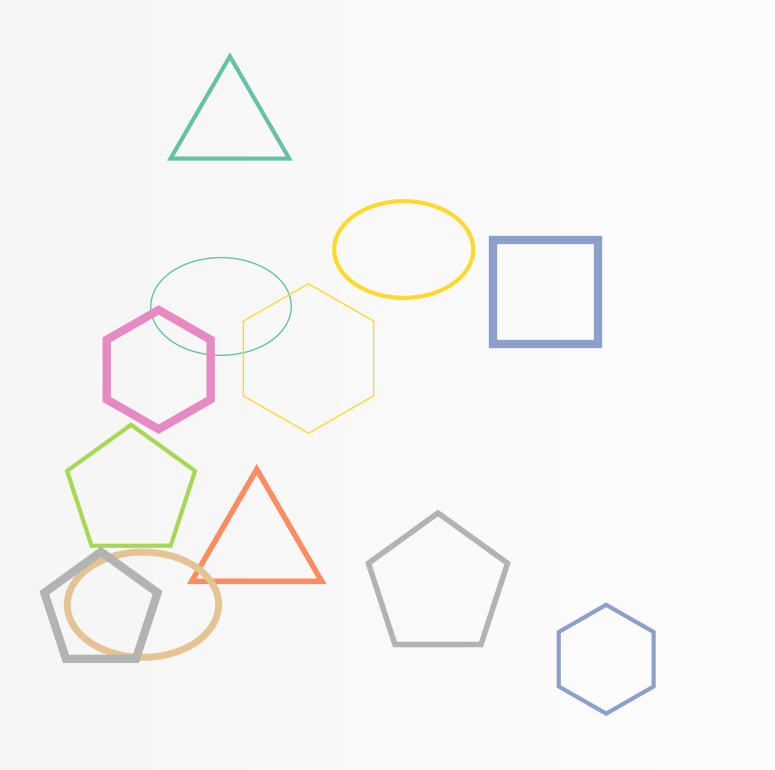[{"shape": "triangle", "thickness": 1.5, "radius": 0.44, "center": [0.297, 0.838]}, {"shape": "oval", "thickness": 0.5, "radius": 0.45, "center": [0.285, 0.602]}, {"shape": "triangle", "thickness": 2, "radius": 0.48, "center": [0.331, 0.294]}, {"shape": "square", "thickness": 3, "radius": 0.34, "center": [0.703, 0.621]}, {"shape": "hexagon", "thickness": 1.5, "radius": 0.35, "center": [0.782, 0.144]}, {"shape": "hexagon", "thickness": 3, "radius": 0.39, "center": [0.205, 0.52]}, {"shape": "pentagon", "thickness": 1.5, "radius": 0.43, "center": [0.169, 0.362]}, {"shape": "hexagon", "thickness": 0.5, "radius": 0.49, "center": [0.398, 0.534]}, {"shape": "oval", "thickness": 1.5, "radius": 0.45, "center": [0.521, 0.676]}, {"shape": "oval", "thickness": 2.5, "radius": 0.49, "center": [0.184, 0.215]}, {"shape": "pentagon", "thickness": 2, "radius": 0.47, "center": [0.565, 0.239]}, {"shape": "pentagon", "thickness": 3, "radius": 0.38, "center": [0.13, 0.207]}]